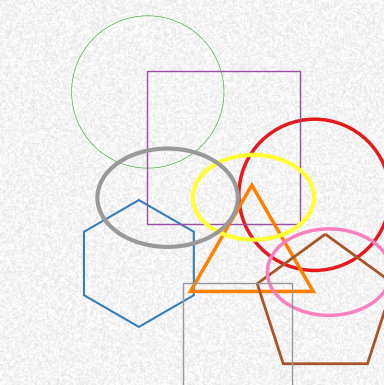[{"shape": "circle", "thickness": 2.5, "radius": 0.98, "center": [0.817, 0.494]}, {"shape": "hexagon", "thickness": 1.5, "radius": 0.82, "center": [0.361, 0.316]}, {"shape": "circle", "thickness": 0.5, "radius": 0.99, "center": [0.384, 0.761]}, {"shape": "square", "thickness": 1, "radius": 0.99, "center": [0.581, 0.617]}, {"shape": "triangle", "thickness": 2.5, "radius": 0.92, "center": [0.654, 0.335]}, {"shape": "oval", "thickness": 3, "radius": 0.79, "center": [0.658, 0.488]}, {"shape": "pentagon", "thickness": 2, "radius": 0.93, "center": [0.845, 0.206]}, {"shape": "oval", "thickness": 2.5, "radius": 0.8, "center": [0.855, 0.293]}, {"shape": "square", "thickness": 1, "radius": 0.71, "center": [0.617, 0.122]}, {"shape": "oval", "thickness": 3, "radius": 0.91, "center": [0.435, 0.486]}]